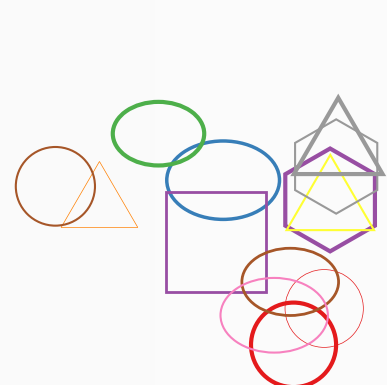[{"shape": "circle", "thickness": 0.5, "radius": 0.51, "center": [0.837, 0.199]}, {"shape": "circle", "thickness": 3, "radius": 0.55, "center": [0.758, 0.104]}, {"shape": "oval", "thickness": 2.5, "radius": 0.73, "center": [0.576, 0.532]}, {"shape": "oval", "thickness": 3, "radius": 0.59, "center": [0.409, 0.653]}, {"shape": "square", "thickness": 2, "radius": 0.64, "center": [0.556, 0.371]}, {"shape": "hexagon", "thickness": 3, "radius": 0.67, "center": [0.852, 0.481]}, {"shape": "triangle", "thickness": 0.5, "radius": 0.57, "center": [0.257, 0.466]}, {"shape": "triangle", "thickness": 1.5, "radius": 0.65, "center": [0.852, 0.467]}, {"shape": "oval", "thickness": 2, "radius": 0.62, "center": [0.749, 0.268]}, {"shape": "circle", "thickness": 1.5, "radius": 0.51, "center": [0.143, 0.516]}, {"shape": "oval", "thickness": 1.5, "radius": 0.69, "center": [0.708, 0.181]}, {"shape": "hexagon", "thickness": 1.5, "radius": 0.61, "center": [0.868, 0.568]}, {"shape": "triangle", "thickness": 3, "radius": 0.66, "center": [0.873, 0.614]}]